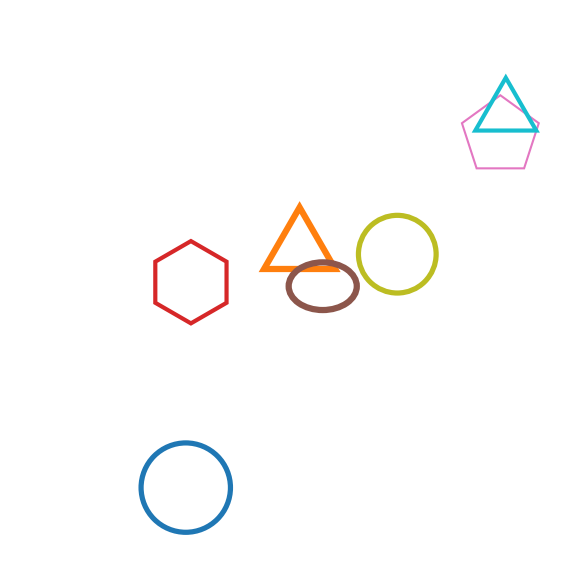[{"shape": "circle", "thickness": 2.5, "radius": 0.39, "center": [0.322, 0.155]}, {"shape": "triangle", "thickness": 3, "radius": 0.36, "center": [0.519, 0.569]}, {"shape": "hexagon", "thickness": 2, "radius": 0.36, "center": [0.331, 0.51]}, {"shape": "oval", "thickness": 3, "radius": 0.29, "center": [0.559, 0.504]}, {"shape": "pentagon", "thickness": 1, "radius": 0.35, "center": [0.866, 0.764]}, {"shape": "circle", "thickness": 2.5, "radius": 0.34, "center": [0.688, 0.559]}, {"shape": "triangle", "thickness": 2, "radius": 0.3, "center": [0.876, 0.804]}]